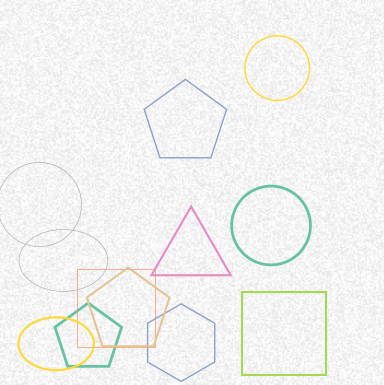[{"shape": "pentagon", "thickness": 2, "radius": 0.45, "center": [0.229, 0.122]}, {"shape": "circle", "thickness": 2, "radius": 0.51, "center": [0.704, 0.414]}, {"shape": "square", "thickness": 0.5, "radius": 0.51, "center": [0.301, 0.2]}, {"shape": "pentagon", "thickness": 1, "radius": 0.56, "center": [0.482, 0.681]}, {"shape": "hexagon", "thickness": 1, "radius": 0.5, "center": [0.471, 0.11]}, {"shape": "triangle", "thickness": 1.5, "radius": 0.59, "center": [0.496, 0.345]}, {"shape": "square", "thickness": 1.5, "radius": 0.54, "center": [0.738, 0.134]}, {"shape": "circle", "thickness": 1, "radius": 0.42, "center": [0.72, 0.823]}, {"shape": "oval", "thickness": 1.5, "radius": 0.49, "center": [0.146, 0.107]}, {"shape": "pentagon", "thickness": 1.5, "radius": 0.56, "center": [0.333, 0.192]}, {"shape": "circle", "thickness": 0.5, "radius": 0.55, "center": [0.102, 0.469]}, {"shape": "oval", "thickness": 0.5, "radius": 0.58, "center": [0.165, 0.324]}]